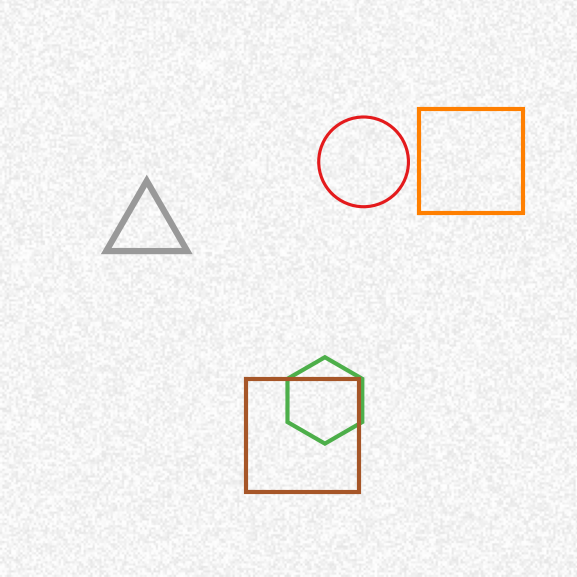[{"shape": "circle", "thickness": 1.5, "radius": 0.39, "center": [0.63, 0.719]}, {"shape": "hexagon", "thickness": 2, "radius": 0.37, "center": [0.563, 0.306]}, {"shape": "square", "thickness": 2, "radius": 0.45, "center": [0.815, 0.721]}, {"shape": "square", "thickness": 2, "radius": 0.49, "center": [0.523, 0.244]}, {"shape": "triangle", "thickness": 3, "radius": 0.41, "center": [0.254, 0.605]}]